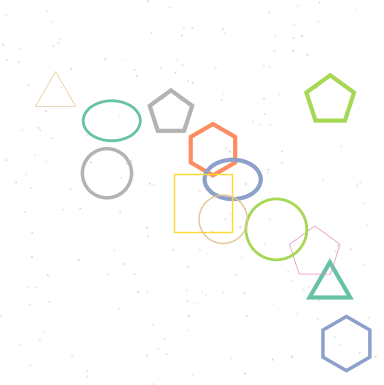[{"shape": "oval", "thickness": 2, "radius": 0.37, "center": [0.29, 0.686]}, {"shape": "triangle", "thickness": 3, "radius": 0.31, "center": [0.857, 0.258]}, {"shape": "hexagon", "thickness": 3, "radius": 0.33, "center": [0.553, 0.611]}, {"shape": "hexagon", "thickness": 2.5, "radius": 0.35, "center": [0.9, 0.108]}, {"shape": "oval", "thickness": 3, "radius": 0.36, "center": [0.604, 0.534]}, {"shape": "pentagon", "thickness": 0.5, "radius": 0.35, "center": [0.818, 0.344]}, {"shape": "circle", "thickness": 2, "radius": 0.4, "center": [0.718, 0.404]}, {"shape": "pentagon", "thickness": 3, "radius": 0.33, "center": [0.858, 0.739]}, {"shape": "square", "thickness": 1, "radius": 0.38, "center": [0.527, 0.472]}, {"shape": "circle", "thickness": 1, "radius": 0.31, "center": [0.58, 0.43]}, {"shape": "triangle", "thickness": 0.5, "radius": 0.3, "center": [0.144, 0.754]}, {"shape": "pentagon", "thickness": 3, "radius": 0.29, "center": [0.444, 0.707]}, {"shape": "circle", "thickness": 2.5, "radius": 0.32, "center": [0.278, 0.55]}]